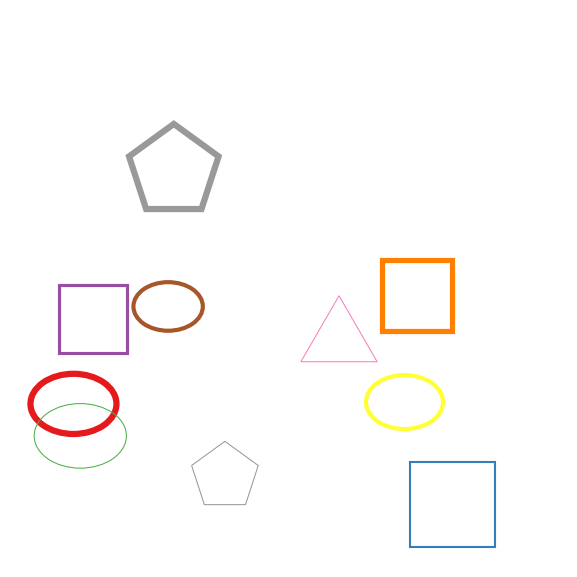[{"shape": "oval", "thickness": 3, "radius": 0.37, "center": [0.127, 0.3]}, {"shape": "square", "thickness": 1, "radius": 0.37, "center": [0.783, 0.126]}, {"shape": "oval", "thickness": 0.5, "radius": 0.4, "center": [0.139, 0.244]}, {"shape": "square", "thickness": 1.5, "radius": 0.29, "center": [0.161, 0.447]}, {"shape": "square", "thickness": 2.5, "radius": 0.31, "center": [0.722, 0.487]}, {"shape": "oval", "thickness": 2, "radius": 0.33, "center": [0.7, 0.303]}, {"shape": "oval", "thickness": 2, "radius": 0.3, "center": [0.291, 0.468]}, {"shape": "triangle", "thickness": 0.5, "radius": 0.38, "center": [0.587, 0.411]}, {"shape": "pentagon", "thickness": 3, "radius": 0.41, "center": [0.301, 0.703]}, {"shape": "pentagon", "thickness": 0.5, "radius": 0.3, "center": [0.389, 0.174]}]